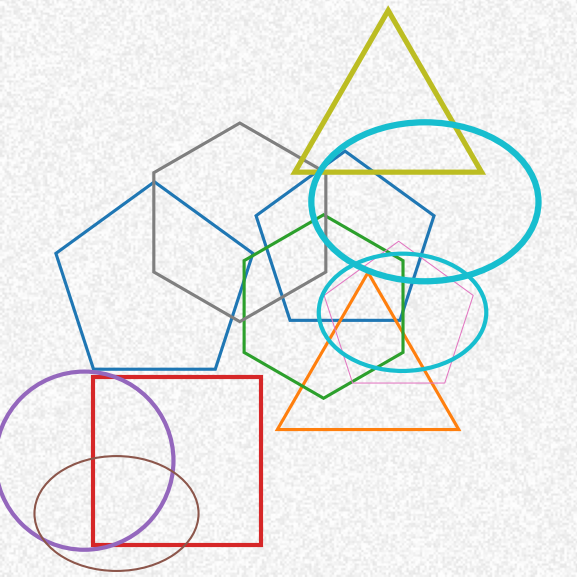[{"shape": "pentagon", "thickness": 1.5, "radius": 0.9, "center": [0.267, 0.505]}, {"shape": "pentagon", "thickness": 1.5, "radius": 0.81, "center": [0.597, 0.575]}, {"shape": "triangle", "thickness": 1.5, "radius": 0.91, "center": [0.637, 0.346]}, {"shape": "hexagon", "thickness": 1.5, "radius": 0.79, "center": [0.56, 0.468]}, {"shape": "square", "thickness": 2, "radius": 0.73, "center": [0.306, 0.201]}, {"shape": "circle", "thickness": 2, "radius": 0.77, "center": [0.146, 0.201]}, {"shape": "oval", "thickness": 1, "radius": 0.71, "center": [0.202, 0.11]}, {"shape": "pentagon", "thickness": 0.5, "radius": 0.68, "center": [0.69, 0.446]}, {"shape": "hexagon", "thickness": 1.5, "radius": 0.86, "center": [0.415, 0.614]}, {"shape": "triangle", "thickness": 2.5, "radius": 0.93, "center": [0.672, 0.794]}, {"shape": "oval", "thickness": 3, "radius": 0.98, "center": [0.736, 0.65]}, {"shape": "oval", "thickness": 2, "radius": 0.73, "center": [0.697, 0.458]}]